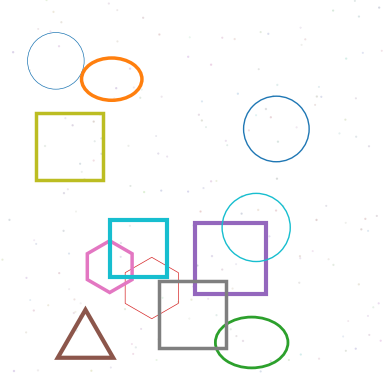[{"shape": "circle", "thickness": 1, "radius": 0.43, "center": [0.718, 0.665]}, {"shape": "circle", "thickness": 0.5, "radius": 0.37, "center": [0.145, 0.842]}, {"shape": "oval", "thickness": 2.5, "radius": 0.39, "center": [0.29, 0.794]}, {"shape": "oval", "thickness": 2, "radius": 0.47, "center": [0.654, 0.11]}, {"shape": "hexagon", "thickness": 0.5, "radius": 0.4, "center": [0.394, 0.252]}, {"shape": "square", "thickness": 3, "radius": 0.46, "center": [0.599, 0.328]}, {"shape": "triangle", "thickness": 3, "radius": 0.42, "center": [0.222, 0.112]}, {"shape": "hexagon", "thickness": 2.5, "radius": 0.34, "center": [0.285, 0.307]}, {"shape": "square", "thickness": 2.5, "radius": 0.43, "center": [0.5, 0.184]}, {"shape": "square", "thickness": 2.5, "radius": 0.43, "center": [0.18, 0.62]}, {"shape": "square", "thickness": 3, "radius": 0.37, "center": [0.36, 0.354]}, {"shape": "circle", "thickness": 1, "radius": 0.44, "center": [0.665, 0.409]}]